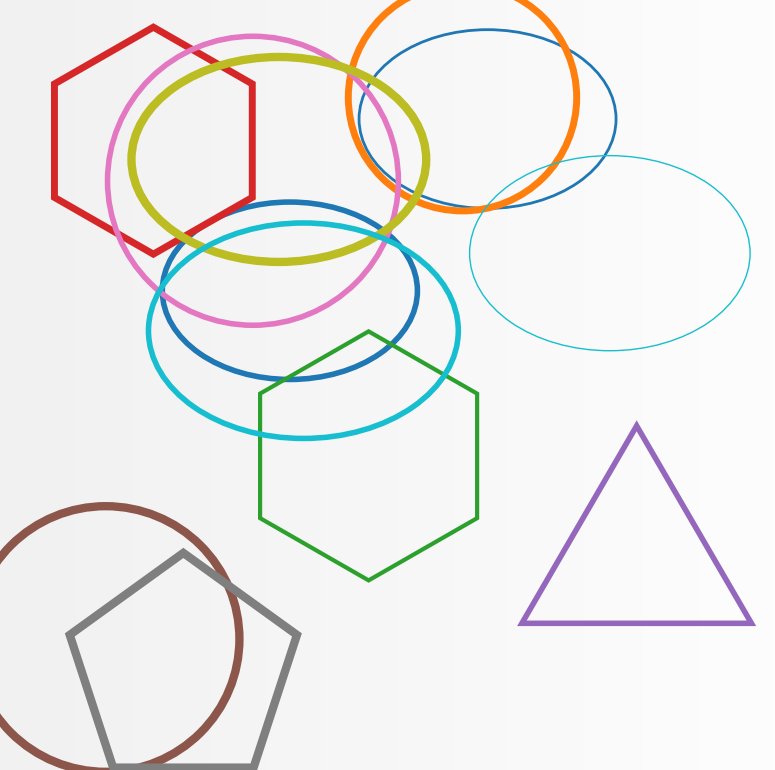[{"shape": "oval", "thickness": 2, "radius": 0.82, "center": [0.374, 0.622]}, {"shape": "oval", "thickness": 1, "radius": 0.83, "center": [0.629, 0.845]}, {"shape": "circle", "thickness": 2.5, "radius": 0.74, "center": [0.597, 0.873]}, {"shape": "hexagon", "thickness": 1.5, "radius": 0.81, "center": [0.476, 0.408]}, {"shape": "hexagon", "thickness": 2.5, "radius": 0.74, "center": [0.198, 0.817]}, {"shape": "triangle", "thickness": 2, "radius": 0.85, "center": [0.821, 0.276]}, {"shape": "circle", "thickness": 3, "radius": 0.86, "center": [0.136, 0.17]}, {"shape": "circle", "thickness": 2, "radius": 0.94, "center": [0.326, 0.765]}, {"shape": "pentagon", "thickness": 3, "radius": 0.77, "center": [0.237, 0.128]}, {"shape": "oval", "thickness": 3, "radius": 0.95, "center": [0.36, 0.793]}, {"shape": "oval", "thickness": 2, "radius": 1.0, "center": [0.391, 0.571]}, {"shape": "oval", "thickness": 0.5, "radius": 0.9, "center": [0.787, 0.671]}]